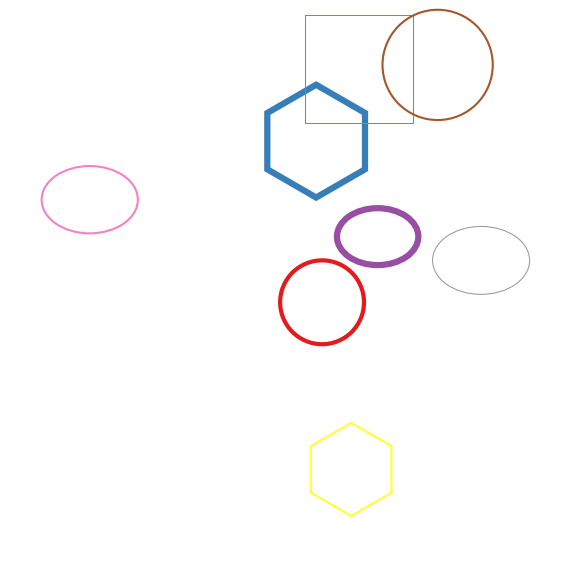[{"shape": "circle", "thickness": 2, "radius": 0.36, "center": [0.558, 0.476]}, {"shape": "hexagon", "thickness": 3, "radius": 0.49, "center": [0.547, 0.755]}, {"shape": "square", "thickness": 0.5, "radius": 0.47, "center": [0.622, 0.879]}, {"shape": "oval", "thickness": 3, "radius": 0.35, "center": [0.654, 0.589]}, {"shape": "hexagon", "thickness": 1, "radius": 0.4, "center": [0.608, 0.186]}, {"shape": "circle", "thickness": 1, "radius": 0.48, "center": [0.758, 0.887]}, {"shape": "oval", "thickness": 1, "radius": 0.42, "center": [0.155, 0.653]}, {"shape": "oval", "thickness": 0.5, "radius": 0.42, "center": [0.833, 0.548]}]